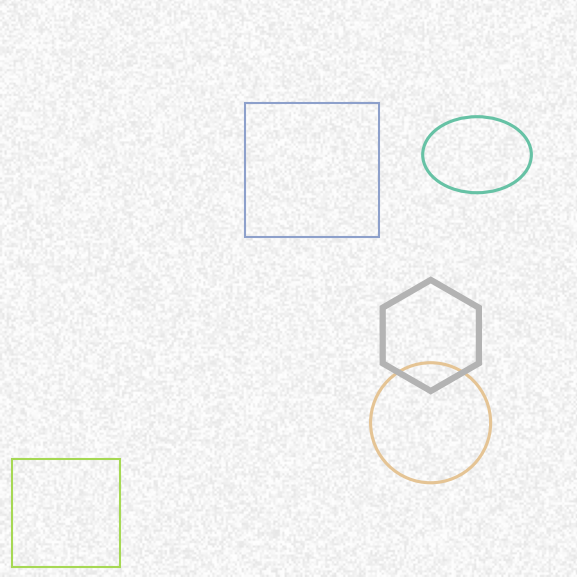[{"shape": "oval", "thickness": 1.5, "radius": 0.47, "center": [0.826, 0.731]}, {"shape": "square", "thickness": 1, "radius": 0.58, "center": [0.54, 0.705]}, {"shape": "square", "thickness": 1, "radius": 0.47, "center": [0.114, 0.111]}, {"shape": "circle", "thickness": 1.5, "radius": 0.52, "center": [0.746, 0.267]}, {"shape": "hexagon", "thickness": 3, "radius": 0.48, "center": [0.746, 0.418]}]